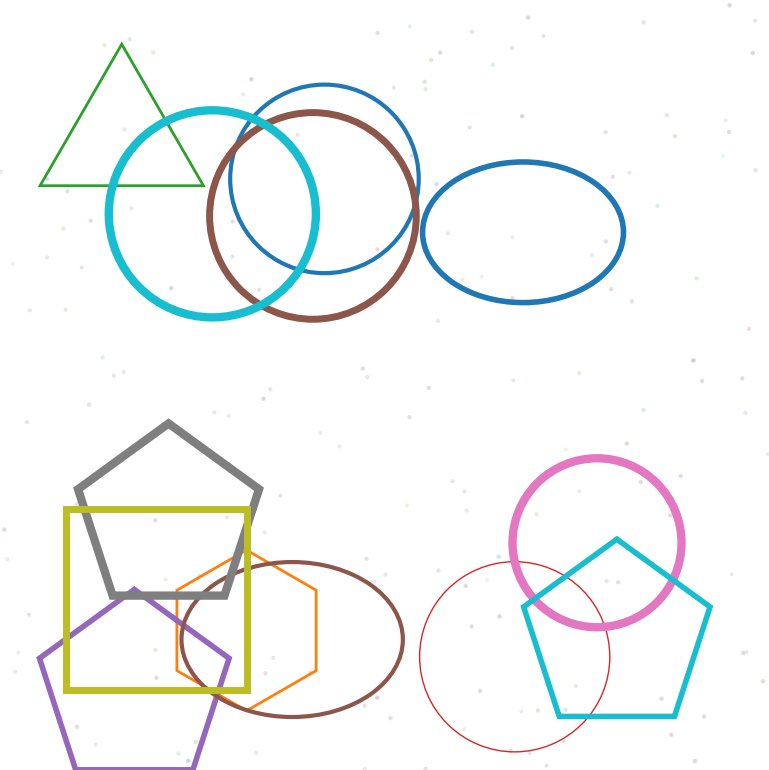[{"shape": "oval", "thickness": 2, "radius": 0.65, "center": [0.679, 0.698]}, {"shape": "circle", "thickness": 1.5, "radius": 0.61, "center": [0.421, 0.768]}, {"shape": "hexagon", "thickness": 1, "radius": 0.52, "center": [0.32, 0.181]}, {"shape": "triangle", "thickness": 1, "radius": 0.61, "center": [0.158, 0.82]}, {"shape": "circle", "thickness": 0.5, "radius": 0.62, "center": [0.668, 0.147]}, {"shape": "pentagon", "thickness": 2, "radius": 0.65, "center": [0.174, 0.105]}, {"shape": "circle", "thickness": 2.5, "radius": 0.67, "center": [0.406, 0.72]}, {"shape": "oval", "thickness": 1.5, "radius": 0.72, "center": [0.379, 0.169]}, {"shape": "circle", "thickness": 3, "radius": 0.55, "center": [0.775, 0.295]}, {"shape": "pentagon", "thickness": 3, "radius": 0.62, "center": [0.219, 0.326]}, {"shape": "square", "thickness": 2.5, "radius": 0.59, "center": [0.203, 0.221]}, {"shape": "pentagon", "thickness": 2, "radius": 0.64, "center": [0.801, 0.173]}, {"shape": "circle", "thickness": 3, "radius": 0.67, "center": [0.276, 0.722]}]